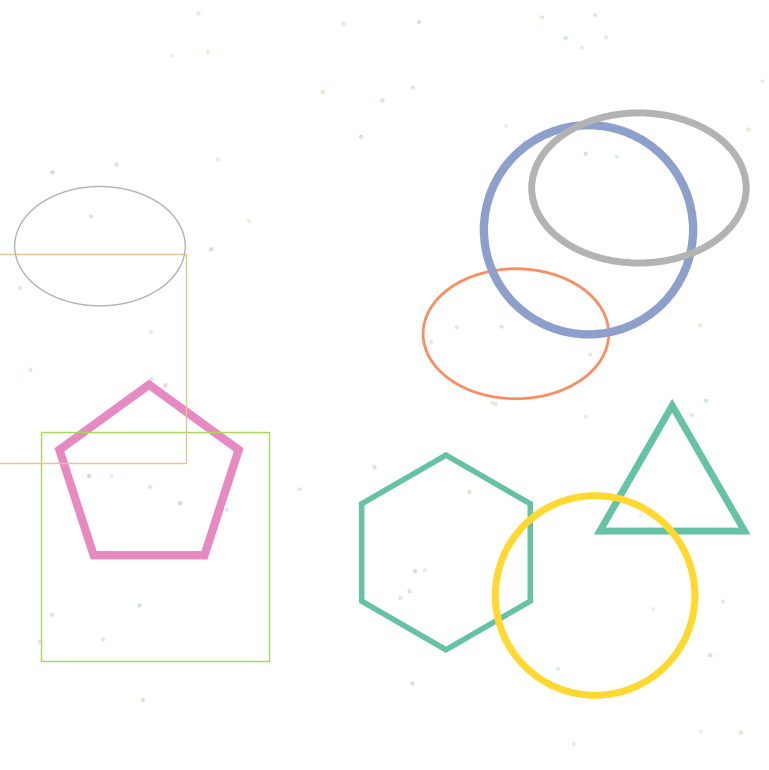[{"shape": "triangle", "thickness": 2.5, "radius": 0.54, "center": [0.873, 0.365]}, {"shape": "hexagon", "thickness": 2, "radius": 0.63, "center": [0.579, 0.283]}, {"shape": "oval", "thickness": 1, "radius": 0.6, "center": [0.67, 0.567]}, {"shape": "circle", "thickness": 3, "radius": 0.68, "center": [0.764, 0.702]}, {"shape": "pentagon", "thickness": 3, "radius": 0.61, "center": [0.194, 0.378]}, {"shape": "square", "thickness": 0.5, "radius": 0.74, "center": [0.201, 0.29]}, {"shape": "circle", "thickness": 2.5, "radius": 0.65, "center": [0.773, 0.227]}, {"shape": "square", "thickness": 0.5, "radius": 0.68, "center": [0.107, 0.535]}, {"shape": "oval", "thickness": 0.5, "radius": 0.55, "center": [0.13, 0.68]}, {"shape": "oval", "thickness": 2.5, "radius": 0.7, "center": [0.83, 0.756]}]